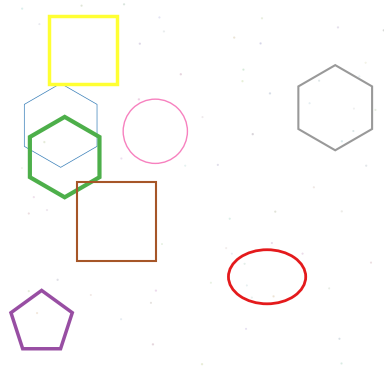[{"shape": "oval", "thickness": 2, "radius": 0.5, "center": [0.694, 0.281]}, {"shape": "hexagon", "thickness": 0.5, "radius": 0.55, "center": [0.158, 0.674]}, {"shape": "hexagon", "thickness": 3, "radius": 0.52, "center": [0.168, 0.592]}, {"shape": "pentagon", "thickness": 2.5, "radius": 0.42, "center": [0.108, 0.162]}, {"shape": "square", "thickness": 2.5, "radius": 0.44, "center": [0.215, 0.869]}, {"shape": "square", "thickness": 1.5, "radius": 0.51, "center": [0.303, 0.424]}, {"shape": "circle", "thickness": 1, "radius": 0.42, "center": [0.403, 0.659]}, {"shape": "hexagon", "thickness": 1.5, "radius": 0.55, "center": [0.871, 0.72]}]